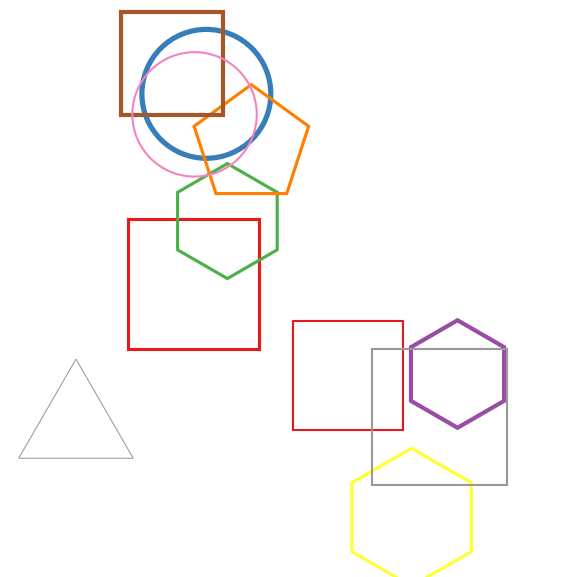[{"shape": "square", "thickness": 1.5, "radius": 0.57, "center": [0.335, 0.507]}, {"shape": "square", "thickness": 1, "radius": 0.47, "center": [0.603, 0.349]}, {"shape": "circle", "thickness": 2.5, "radius": 0.56, "center": [0.357, 0.837]}, {"shape": "hexagon", "thickness": 1.5, "radius": 0.5, "center": [0.394, 0.616]}, {"shape": "hexagon", "thickness": 2, "radius": 0.47, "center": [0.792, 0.352]}, {"shape": "pentagon", "thickness": 1.5, "radius": 0.52, "center": [0.435, 0.748]}, {"shape": "hexagon", "thickness": 1.5, "radius": 0.6, "center": [0.713, 0.104]}, {"shape": "square", "thickness": 2, "radius": 0.45, "center": [0.298, 0.889]}, {"shape": "circle", "thickness": 1, "radius": 0.54, "center": [0.337, 0.801]}, {"shape": "triangle", "thickness": 0.5, "radius": 0.57, "center": [0.132, 0.263]}, {"shape": "square", "thickness": 1, "radius": 0.59, "center": [0.761, 0.277]}]